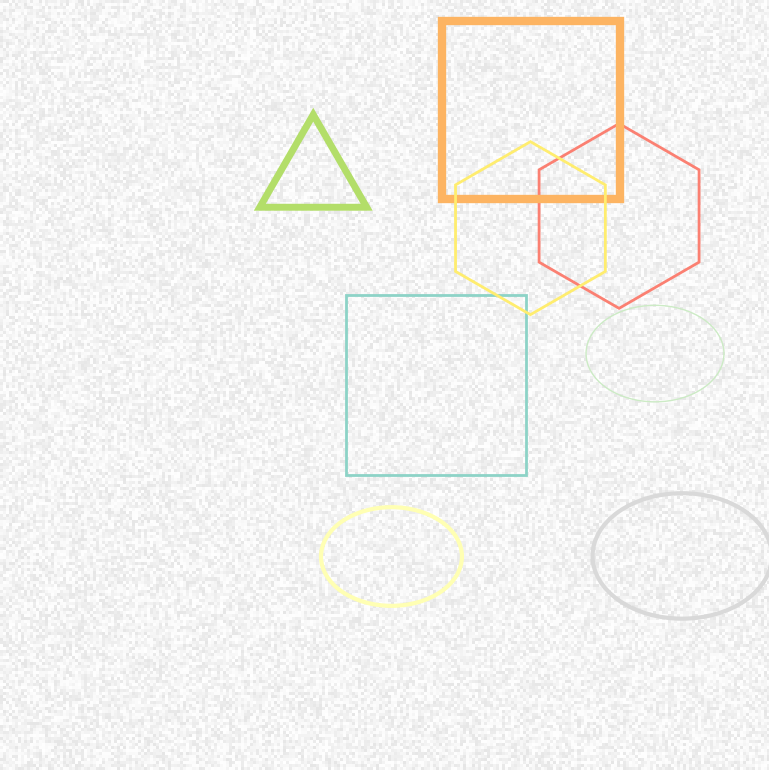[{"shape": "square", "thickness": 1, "radius": 0.58, "center": [0.566, 0.5]}, {"shape": "oval", "thickness": 1.5, "radius": 0.46, "center": [0.508, 0.277]}, {"shape": "hexagon", "thickness": 1, "radius": 0.6, "center": [0.804, 0.72]}, {"shape": "square", "thickness": 3, "radius": 0.58, "center": [0.69, 0.857]}, {"shape": "triangle", "thickness": 2.5, "radius": 0.4, "center": [0.407, 0.771]}, {"shape": "oval", "thickness": 1.5, "radius": 0.58, "center": [0.886, 0.278]}, {"shape": "oval", "thickness": 0.5, "radius": 0.45, "center": [0.851, 0.541]}, {"shape": "hexagon", "thickness": 1, "radius": 0.56, "center": [0.689, 0.704]}]